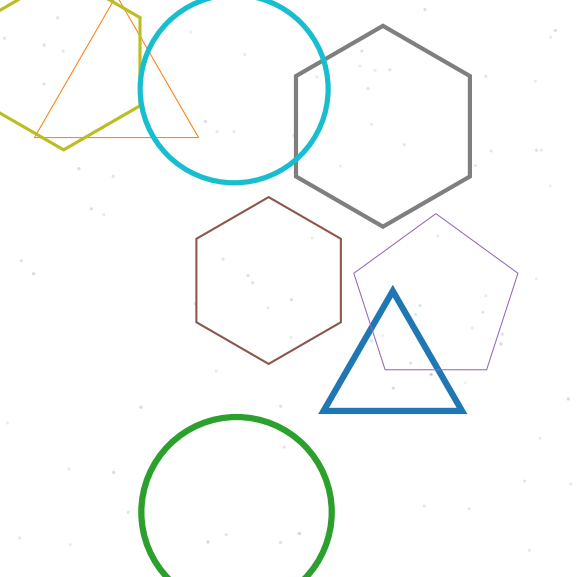[{"shape": "triangle", "thickness": 3, "radius": 0.69, "center": [0.68, 0.357]}, {"shape": "triangle", "thickness": 0.5, "radius": 0.82, "center": [0.202, 0.843]}, {"shape": "circle", "thickness": 3, "radius": 0.82, "center": [0.41, 0.112]}, {"shape": "pentagon", "thickness": 0.5, "radius": 0.75, "center": [0.755, 0.48]}, {"shape": "hexagon", "thickness": 1, "radius": 0.72, "center": [0.465, 0.513]}, {"shape": "hexagon", "thickness": 2, "radius": 0.87, "center": [0.663, 0.781]}, {"shape": "hexagon", "thickness": 1.5, "radius": 0.76, "center": [0.11, 0.892]}, {"shape": "circle", "thickness": 2.5, "radius": 0.81, "center": [0.405, 0.845]}]